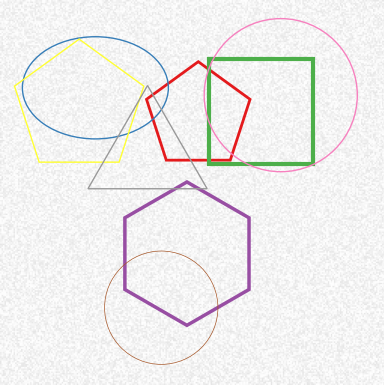[{"shape": "pentagon", "thickness": 2, "radius": 0.71, "center": [0.515, 0.698]}, {"shape": "oval", "thickness": 1, "radius": 0.95, "center": [0.248, 0.772]}, {"shape": "square", "thickness": 3, "radius": 0.68, "center": [0.677, 0.71]}, {"shape": "hexagon", "thickness": 2.5, "radius": 0.93, "center": [0.486, 0.341]}, {"shape": "pentagon", "thickness": 1, "radius": 0.88, "center": [0.206, 0.722]}, {"shape": "circle", "thickness": 0.5, "radius": 0.74, "center": [0.419, 0.201]}, {"shape": "circle", "thickness": 1, "radius": 0.99, "center": [0.729, 0.753]}, {"shape": "triangle", "thickness": 1, "radius": 0.89, "center": [0.383, 0.599]}]